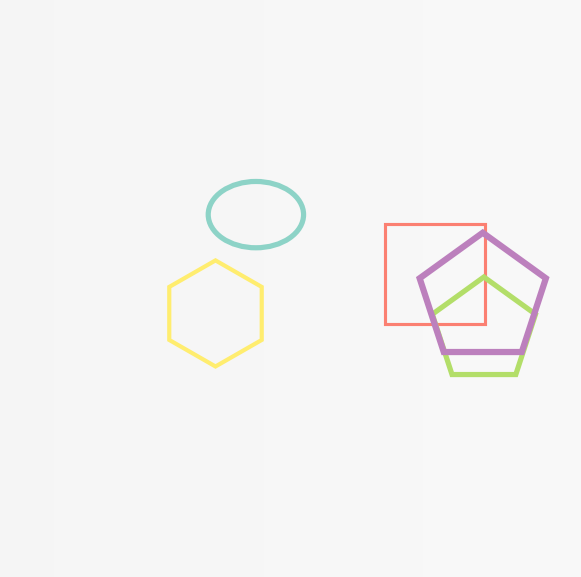[{"shape": "oval", "thickness": 2.5, "radius": 0.41, "center": [0.44, 0.627]}, {"shape": "square", "thickness": 1.5, "radius": 0.43, "center": [0.749, 0.525]}, {"shape": "pentagon", "thickness": 2.5, "radius": 0.47, "center": [0.833, 0.426]}, {"shape": "pentagon", "thickness": 3, "radius": 0.57, "center": [0.831, 0.482]}, {"shape": "hexagon", "thickness": 2, "radius": 0.46, "center": [0.371, 0.456]}]